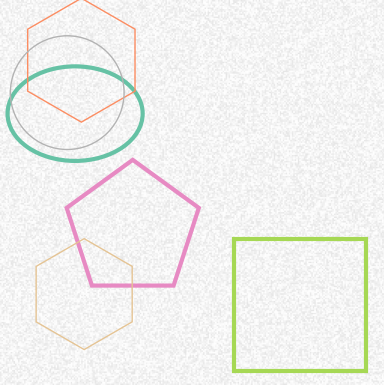[{"shape": "oval", "thickness": 3, "radius": 0.88, "center": [0.195, 0.705]}, {"shape": "hexagon", "thickness": 1, "radius": 0.8, "center": [0.211, 0.844]}, {"shape": "pentagon", "thickness": 3, "radius": 0.9, "center": [0.345, 0.404]}, {"shape": "square", "thickness": 3, "radius": 0.86, "center": [0.779, 0.207]}, {"shape": "hexagon", "thickness": 1, "radius": 0.72, "center": [0.219, 0.236]}, {"shape": "circle", "thickness": 1, "radius": 0.74, "center": [0.175, 0.759]}]